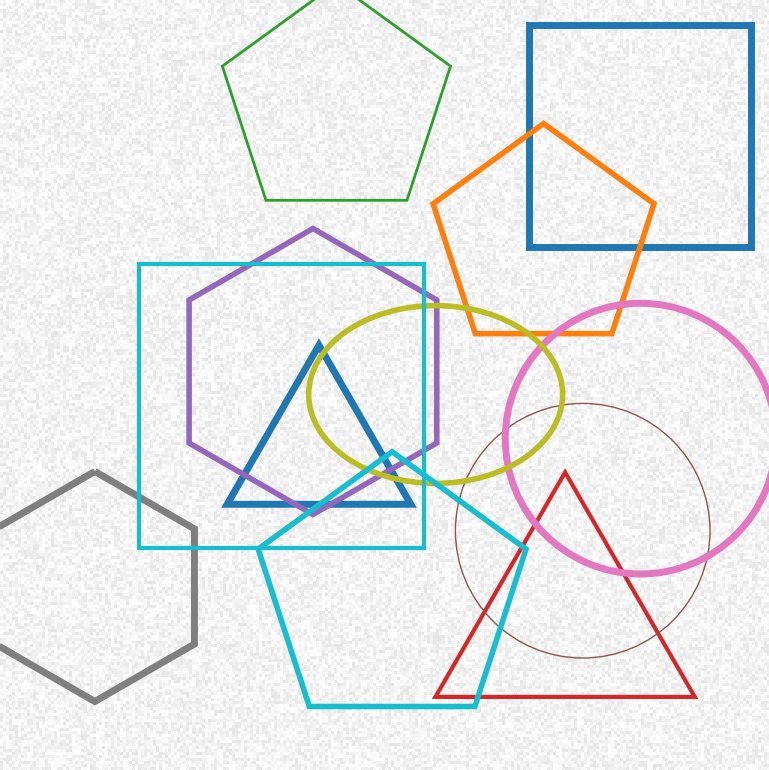[{"shape": "square", "thickness": 2.5, "radius": 0.72, "center": [0.831, 0.823]}, {"shape": "triangle", "thickness": 2.5, "radius": 0.69, "center": [0.414, 0.414]}, {"shape": "pentagon", "thickness": 2, "radius": 0.75, "center": [0.706, 0.689]}, {"shape": "pentagon", "thickness": 1, "radius": 0.78, "center": [0.437, 0.866]}, {"shape": "triangle", "thickness": 1.5, "radius": 0.97, "center": [0.734, 0.192]}, {"shape": "hexagon", "thickness": 2, "radius": 0.93, "center": [0.406, 0.518]}, {"shape": "circle", "thickness": 0.5, "radius": 0.83, "center": [0.757, 0.311]}, {"shape": "circle", "thickness": 2.5, "radius": 0.88, "center": [0.832, 0.43]}, {"shape": "hexagon", "thickness": 2.5, "radius": 0.75, "center": [0.123, 0.238]}, {"shape": "oval", "thickness": 2, "radius": 0.82, "center": [0.566, 0.488]}, {"shape": "square", "thickness": 1.5, "radius": 0.92, "center": [0.365, 0.473]}, {"shape": "pentagon", "thickness": 2, "radius": 0.91, "center": [0.509, 0.23]}]